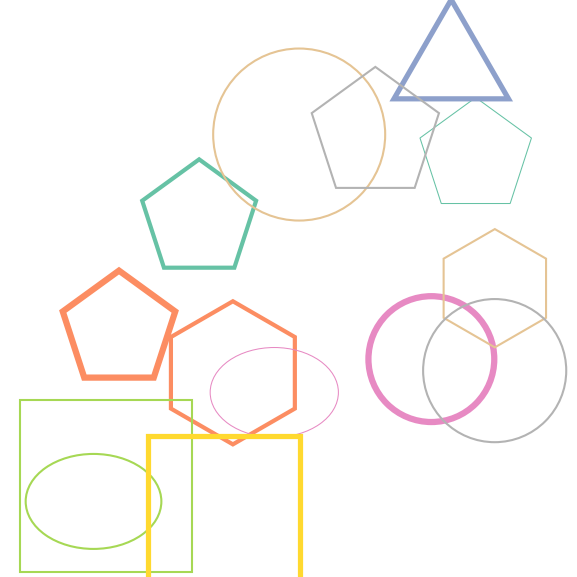[{"shape": "pentagon", "thickness": 0.5, "radius": 0.51, "center": [0.824, 0.729]}, {"shape": "pentagon", "thickness": 2, "radius": 0.52, "center": [0.345, 0.619]}, {"shape": "hexagon", "thickness": 2, "radius": 0.62, "center": [0.403, 0.354]}, {"shape": "pentagon", "thickness": 3, "radius": 0.51, "center": [0.206, 0.428]}, {"shape": "triangle", "thickness": 2.5, "radius": 0.57, "center": [0.781, 0.885]}, {"shape": "oval", "thickness": 0.5, "radius": 0.56, "center": [0.475, 0.32]}, {"shape": "circle", "thickness": 3, "radius": 0.54, "center": [0.747, 0.377]}, {"shape": "oval", "thickness": 1, "radius": 0.59, "center": [0.162, 0.131]}, {"shape": "square", "thickness": 1, "radius": 0.74, "center": [0.184, 0.157]}, {"shape": "square", "thickness": 2.5, "radius": 0.66, "center": [0.388, 0.111]}, {"shape": "circle", "thickness": 1, "radius": 0.74, "center": [0.518, 0.766]}, {"shape": "hexagon", "thickness": 1, "radius": 0.51, "center": [0.857, 0.5]}, {"shape": "pentagon", "thickness": 1, "radius": 0.58, "center": [0.65, 0.767]}, {"shape": "circle", "thickness": 1, "radius": 0.62, "center": [0.857, 0.357]}]